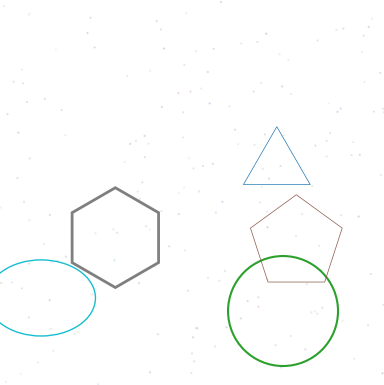[{"shape": "triangle", "thickness": 0.5, "radius": 0.5, "center": [0.719, 0.571]}, {"shape": "circle", "thickness": 1.5, "radius": 0.71, "center": [0.735, 0.192]}, {"shape": "pentagon", "thickness": 0.5, "radius": 0.63, "center": [0.77, 0.369]}, {"shape": "hexagon", "thickness": 2, "radius": 0.65, "center": [0.3, 0.383]}, {"shape": "oval", "thickness": 1, "radius": 0.71, "center": [0.107, 0.226]}]